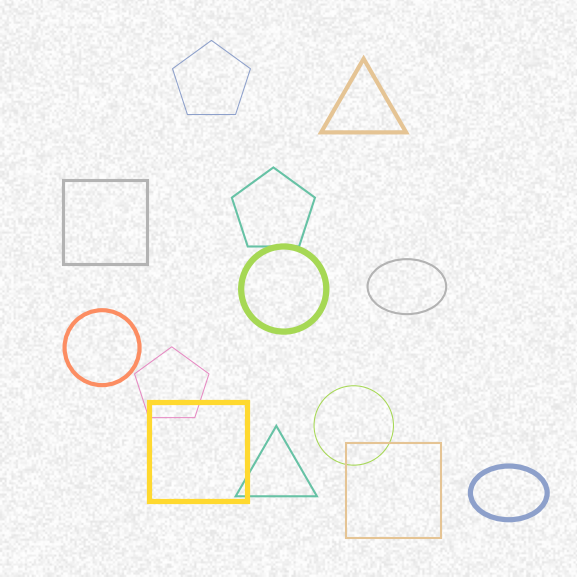[{"shape": "pentagon", "thickness": 1, "radius": 0.38, "center": [0.473, 0.634]}, {"shape": "triangle", "thickness": 1, "radius": 0.41, "center": [0.478, 0.18]}, {"shape": "circle", "thickness": 2, "radius": 0.32, "center": [0.177, 0.397]}, {"shape": "pentagon", "thickness": 0.5, "radius": 0.35, "center": [0.366, 0.858]}, {"shape": "oval", "thickness": 2.5, "radius": 0.33, "center": [0.881, 0.146]}, {"shape": "pentagon", "thickness": 0.5, "radius": 0.34, "center": [0.297, 0.331]}, {"shape": "circle", "thickness": 0.5, "radius": 0.34, "center": [0.613, 0.262]}, {"shape": "circle", "thickness": 3, "radius": 0.37, "center": [0.491, 0.499]}, {"shape": "square", "thickness": 2.5, "radius": 0.43, "center": [0.343, 0.217]}, {"shape": "square", "thickness": 1, "radius": 0.41, "center": [0.681, 0.15]}, {"shape": "triangle", "thickness": 2, "radius": 0.42, "center": [0.63, 0.812]}, {"shape": "square", "thickness": 1.5, "radius": 0.37, "center": [0.182, 0.614]}, {"shape": "oval", "thickness": 1, "radius": 0.34, "center": [0.705, 0.503]}]